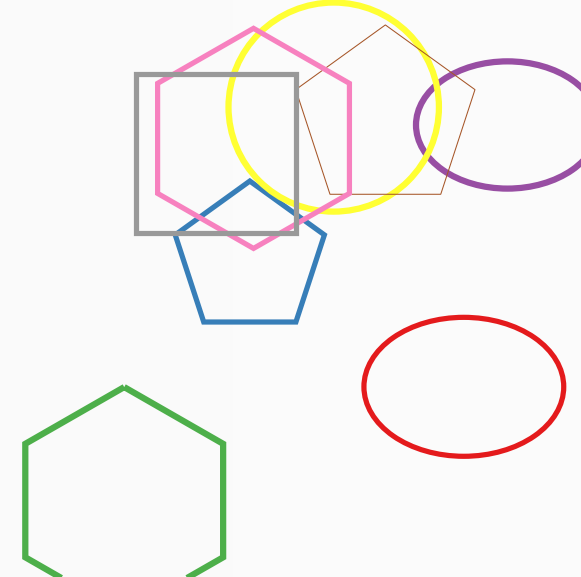[{"shape": "oval", "thickness": 2.5, "radius": 0.86, "center": [0.798, 0.329]}, {"shape": "pentagon", "thickness": 2.5, "radius": 0.67, "center": [0.43, 0.551]}, {"shape": "hexagon", "thickness": 3, "radius": 0.98, "center": [0.214, 0.132]}, {"shape": "oval", "thickness": 3, "radius": 0.79, "center": [0.873, 0.783]}, {"shape": "circle", "thickness": 3, "radius": 0.91, "center": [0.574, 0.814]}, {"shape": "pentagon", "thickness": 0.5, "radius": 0.81, "center": [0.663, 0.794]}, {"shape": "hexagon", "thickness": 2.5, "radius": 0.95, "center": [0.436, 0.76]}, {"shape": "square", "thickness": 2.5, "radius": 0.69, "center": [0.372, 0.734]}]